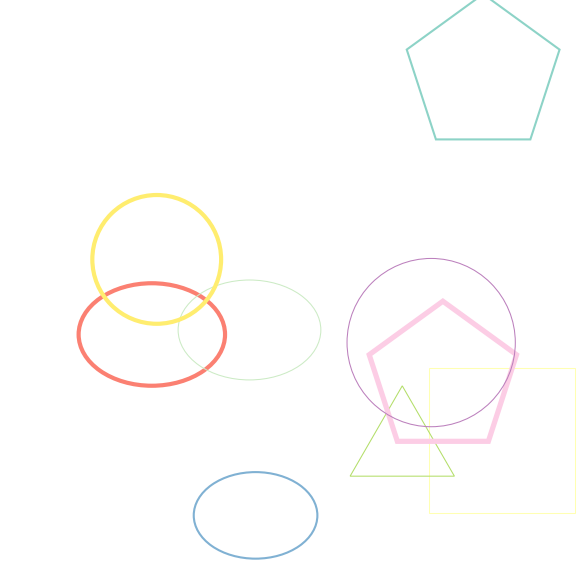[{"shape": "pentagon", "thickness": 1, "radius": 0.7, "center": [0.837, 0.87]}, {"shape": "square", "thickness": 0.5, "radius": 0.63, "center": [0.869, 0.237]}, {"shape": "oval", "thickness": 2, "radius": 0.63, "center": [0.263, 0.42]}, {"shape": "oval", "thickness": 1, "radius": 0.54, "center": [0.443, 0.107]}, {"shape": "triangle", "thickness": 0.5, "radius": 0.52, "center": [0.697, 0.227]}, {"shape": "pentagon", "thickness": 2.5, "radius": 0.67, "center": [0.767, 0.343]}, {"shape": "circle", "thickness": 0.5, "radius": 0.73, "center": [0.747, 0.406]}, {"shape": "oval", "thickness": 0.5, "radius": 0.62, "center": [0.432, 0.428]}, {"shape": "circle", "thickness": 2, "radius": 0.56, "center": [0.271, 0.55]}]